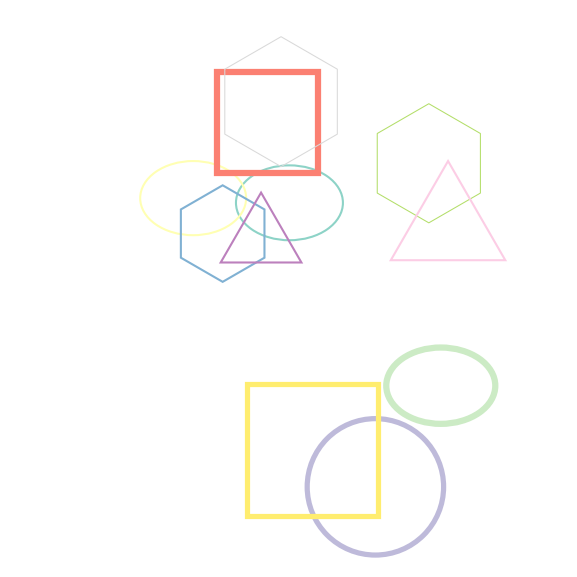[{"shape": "oval", "thickness": 1, "radius": 0.46, "center": [0.501, 0.648]}, {"shape": "oval", "thickness": 1, "radius": 0.46, "center": [0.334, 0.656]}, {"shape": "circle", "thickness": 2.5, "radius": 0.59, "center": [0.65, 0.156]}, {"shape": "square", "thickness": 3, "radius": 0.44, "center": [0.463, 0.787]}, {"shape": "hexagon", "thickness": 1, "radius": 0.42, "center": [0.386, 0.595]}, {"shape": "hexagon", "thickness": 0.5, "radius": 0.52, "center": [0.743, 0.716]}, {"shape": "triangle", "thickness": 1, "radius": 0.57, "center": [0.776, 0.606]}, {"shape": "hexagon", "thickness": 0.5, "radius": 0.56, "center": [0.487, 0.823]}, {"shape": "triangle", "thickness": 1, "radius": 0.4, "center": [0.452, 0.585]}, {"shape": "oval", "thickness": 3, "radius": 0.47, "center": [0.763, 0.331]}, {"shape": "square", "thickness": 2.5, "radius": 0.57, "center": [0.541, 0.22]}]